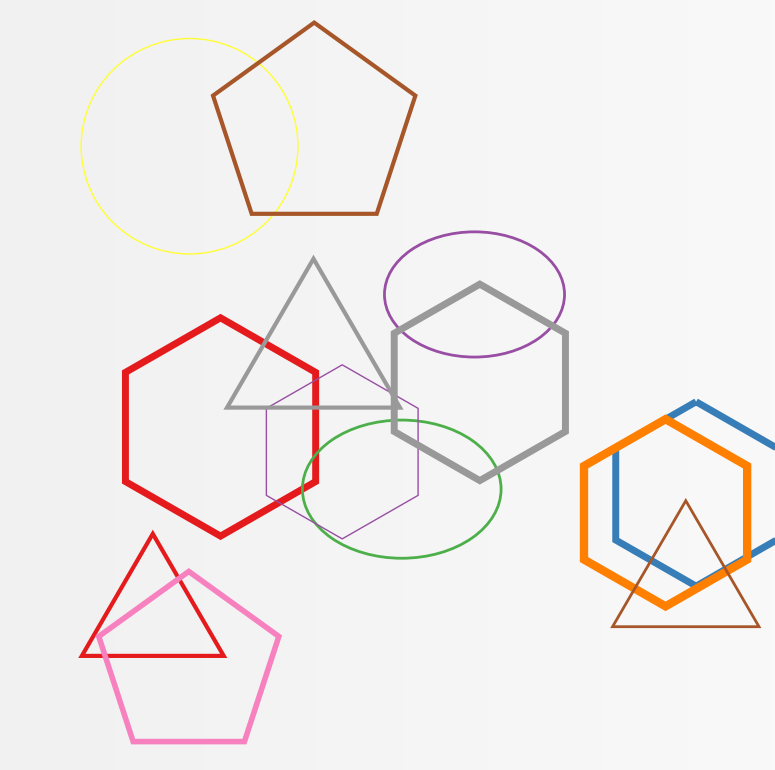[{"shape": "hexagon", "thickness": 2.5, "radius": 0.71, "center": [0.285, 0.445]}, {"shape": "triangle", "thickness": 1.5, "radius": 0.53, "center": [0.197, 0.201]}, {"shape": "hexagon", "thickness": 2.5, "radius": 0.6, "center": [0.898, 0.359]}, {"shape": "oval", "thickness": 1, "radius": 0.64, "center": [0.518, 0.365]}, {"shape": "oval", "thickness": 1, "radius": 0.58, "center": [0.612, 0.618]}, {"shape": "hexagon", "thickness": 0.5, "radius": 0.57, "center": [0.442, 0.413]}, {"shape": "hexagon", "thickness": 3, "radius": 0.61, "center": [0.859, 0.334]}, {"shape": "circle", "thickness": 0.5, "radius": 0.7, "center": [0.245, 0.81]}, {"shape": "pentagon", "thickness": 1.5, "radius": 0.69, "center": [0.405, 0.833]}, {"shape": "triangle", "thickness": 1, "radius": 0.55, "center": [0.885, 0.241]}, {"shape": "pentagon", "thickness": 2, "radius": 0.61, "center": [0.244, 0.136]}, {"shape": "triangle", "thickness": 1.5, "radius": 0.64, "center": [0.405, 0.535]}, {"shape": "hexagon", "thickness": 2.5, "radius": 0.64, "center": [0.619, 0.503]}]